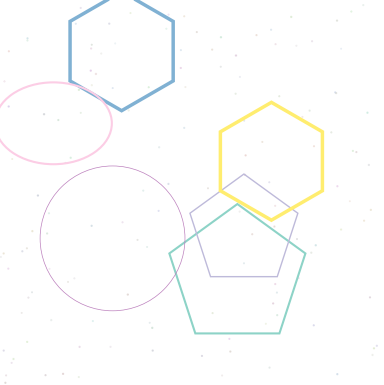[{"shape": "pentagon", "thickness": 1.5, "radius": 0.93, "center": [0.617, 0.284]}, {"shape": "pentagon", "thickness": 1, "radius": 0.74, "center": [0.634, 0.401]}, {"shape": "hexagon", "thickness": 2.5, "radius": 0.77, "center": [0.316, 0.867]}, {"shape": "oval", "thickness": 1.5, "radius": 0.76, "center": [0.139, 0.68]}, {"shape": "circle", "thickness": 0.5, "radius": 0.94, "center": [0.292, 0.381]}, {"shape": "hexagon", "thickness": 2.5, "radius": 0.77, "center": [0.705, 0.581]}]